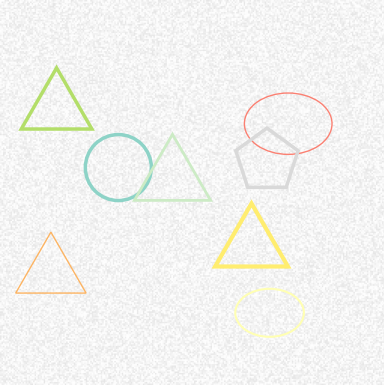[{"shape": "circle", "thickness": 2.5, "radius": 0.43, "center": [0.307, 0.565]}, {"shape": "oval", "thickness": 1.5, "radius": 0.45, "center": [0.7, 0.188]}, {"shape": "oval", "thickness": 1, "radius": 0.57, "center": [0.749, 0.679]}, {"shape": "triangle", "thickness": 1, "radius": 0.53, "center": [0.132, 0.292]}, {"shape": "triangle", "thickness": 2.5, "radius": 0.53, "center": [0.147, 0.718]}, {"shape": "pentagon", "thickness": 2.5, "radius": 0.43, "center": [0.693, 0.582]}, {"shape": "triangle", "thickness": 2, "radius": 0.57, "center": [0.448, 0.537]}, {"shape": "triangle", "thickness": 3, "radius": 0.55, "center": [0.653, 0.362]}]